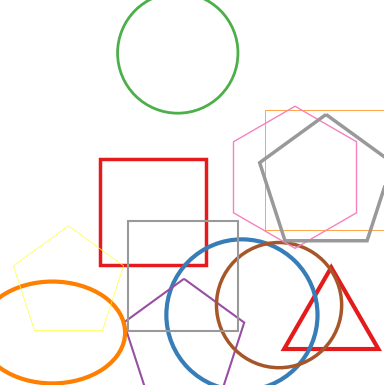[{"shape": "square", "thickness": 2.5, "radius": 0.69, "center": [0.396, 0.45]}, {"shape": "triangle", "thickness": 3, "radius": 0.71, "center": [0.86, 0.164]}, {"shape": "circle", "thickness": 3, "radius": 0.98, "center": [0.628, 0.182]}, {"shape": "circle", "thickness": 2, "radius": 0.78, "center": [0.462, 0.862]}, {"shape": "pentagon", "thickness": 1.5, "radius": 0.82, "center": [0.478, 0.111]}, {"shape": "oval", "thickness": 3, "radius": 0.94, "center": [0.136, 0.136]}, {"shape": "square", "thickness": 0.5, "radius": 0.78, "center": [0.844, 0.558]}, {"shape": "pentagon", "thickness": 0.5, "radius": 0.75, "center": [0.178, 0.263]}, {"shape": "circle", "thickness": 2.5, "radius": 0.81, "center": [0.725, 0.207]}, {"shape": "hexagon", "thickness": 1, "radius": 0.92, "center": [0.766, 0.54]}, {"shape": "square", "thickness": 1.5, "radius": 0.71, "center": [0.475, 0.284]}, {"shape": "pentagon", "thickness": 2.5, "radius": 0.91, "center": [0.847, 0.521]}]